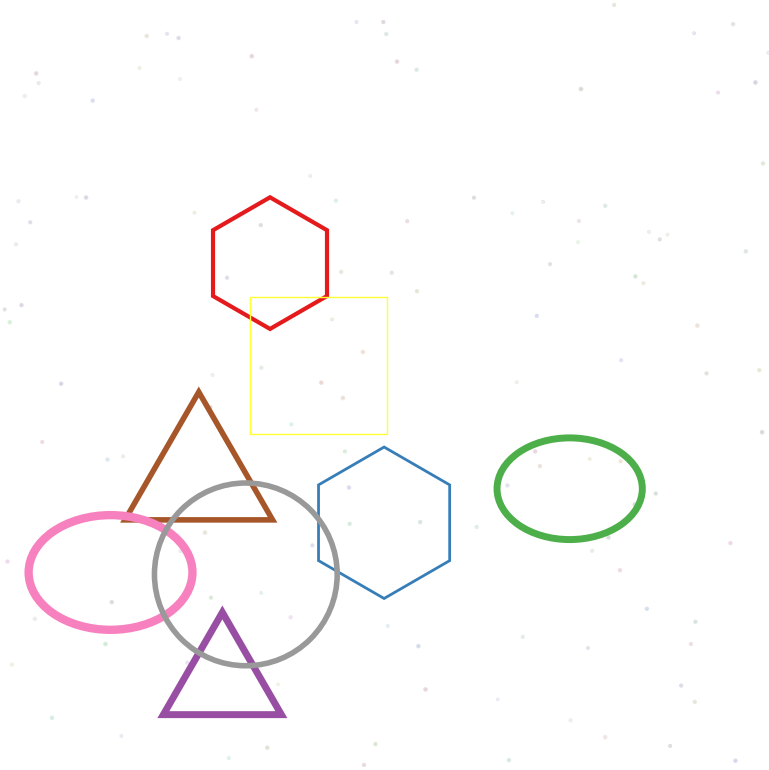[{"shape": "hexagon", "thickness": 1.5, "radius": 0.43, "center": [0.351, 0.658]}, {"shape": "hexagon", "thickness": 1, "radius": 0.49, "center": [0.499, 0.321]}, {"shape": "oval", "thickness": 2.5, "radius": 0.47, "center": [0.74, 0.365]}, {"shape": "triangle", "thickness": 2.5, "radius": 0.44, "center": [0.289, 0.116]}, {"shape": "square", "thickness": 0.5, "radius": 0.45, "center": [0.413, 0.525]}, {"shape": "triangle", "thickness": 2, "radius": 0.55, "center": [0.258, 0.38]}, {"shape": "oval", "thickness": 3, "radius": 0.53, "center": [0.144, 0.257]}, {"shape": "circle", "thickness": 2, "radius": 0.59, "center": [0.319, 0.254]}]